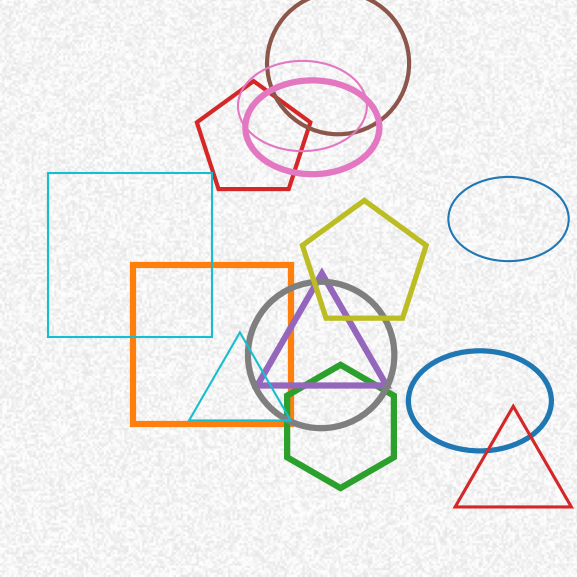[{"shape": "oval", "thickness": 1, "radius": 0.52, "center": [0.881, 0.62]}, {"shape": "oval", "thickness": 2.5, "radius": 0.62, "center": [0.831, 0.305]}, {"shape": "square", "thickness": 3, "radius": 0.68, "center": [0.367, 0.403]}, {"shape": "hexagon", "thickness": 3, "radius": 0.53, "center": [0.59, 0.261]}, {"shape": "triangle", "thickness": 1.5, "radius": 0.58, "center": [0.889, 0.179]}, {"shape": "pentagon", "thickness": 2, "radius": 0.52, "center": [0.439, 0.755]}, {"shape": "triangle", "thickness": 3, "radius": 0.65, "center": [0.557, 0.396]}, {"shape": "circle", "thickness": 2, "radius": 0.61, "center": [0.585, 0.89]}, {"shape": "oval", "thickness": 3, "radius": 0.58, "center": [0.541, 0.779]}, {"shape": "oval", "thickness": 1, "radius": 0.56, "center": [0.524, 0.816]}, {"shape": "circle", "thickness": 3, "radius": 0.63, "center": [0.556, 0.384]}, {"shape": "pentagon", "thickness": 2.5, "radius": 0.56, "center": [0.631, 0.539]}, {"shape": "triangle", "thickness": 1, "radius": 0.51, "center": [0.415, 0.322]}, {"shape": "square", "thickness": 1, "radius": 0.71, "center": [0.225, 0.558]}]